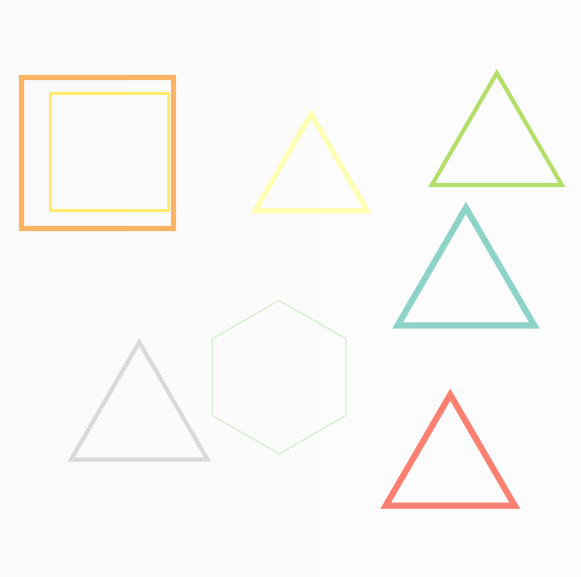[{"shape": "triangle", "thickness": 3, "radius": 0.68, "center": [0.802, 0.503]}, {"shape": "triangle", "thickness": 2.5, "radius": 0.56, "center": [0.535, 0.69]}, {"shape": "triangle", "thickness": 3, "radius": 0.64, "center": [0.775, 0.188]}, {"shape": "square", "thickness": 2.5, "radius": 0.65, "center": [0.166, 0.735]}, {"shape": "triangle", "thickness": 2, "radius": 0.65, "center": [0.855, 0.743]}, {"shape": "triangle", "thickness": 2, "radius": 0.68, "center": [0.24, 0.271]}, {"shape": "hexagon", "thickness": 0.5, "radius": 0.66, "center": [0.48, 0.346]}, {"shape": "square", "thickness": 1.5, "radius": 0.51, "center": [0.187, 0.737]}]